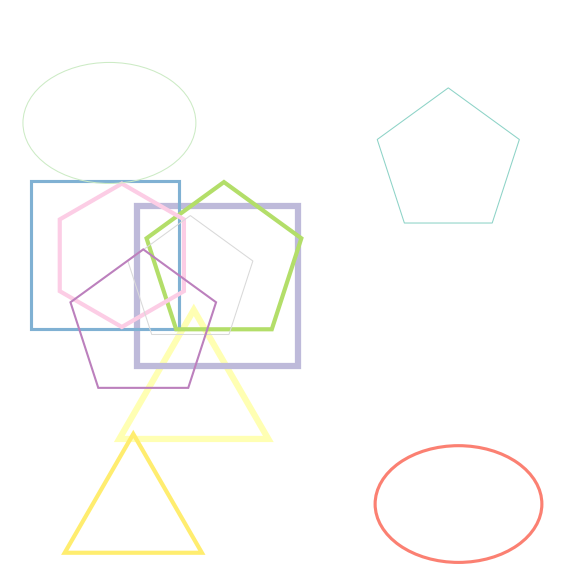[{"shape": "pentagon", "thickness": 0.5, "radius": 0.65, "center": [0.776, 0.718]}, {"shape": "triangle", "thickness": 3, "radius": 0.74, "center": [0.336, 0.314]}, {"shape": "square", "thickness": 3, "radius": 0.69, "center": [0.377, 0.504]}, {"shape": "oval", "thickness": 1.5, "radius": 0.72, "center": [0.794, 0.126]}, {"shape": "square", "thickness": 1.5, "radius": 0.64, "center": [0.181, 0.558]}, {"shape": "pentagon", "thickness": 2, "radius": 0.7, "center": [0.388, 0.543]}, {"shape": "hexagon", "thickness": 2, "radius": 0.62, "center": [0.211, 0.557]}, {"shape": "pentagon", "thickness": 0.5, "radius": 0.57, "center": [0.33, 0.512]}, {"shape": "pentagon", "thickness": 1, "radius": 0.66, "center": [0.248, 0.435]}, {"shape": "oval", "thickness": 0.5, "radius": 0.75, "center": [0.189, 0.786]}, {"shape": "triangle", "thickness": 2, "radius": 0.69, "center": [0.231, 0.111]}]